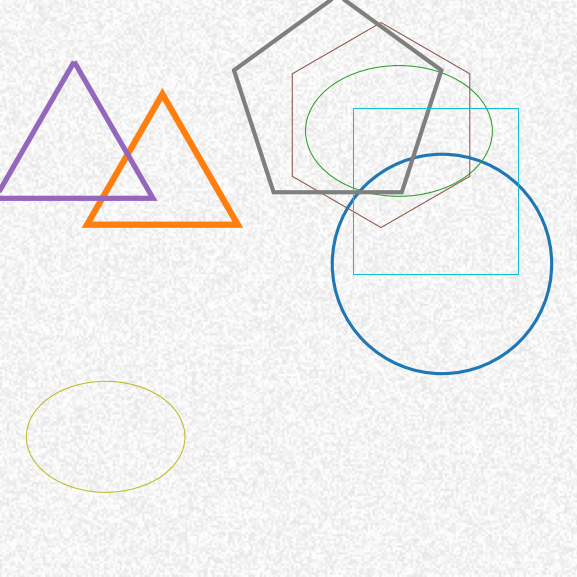[{"shape": "circle", "thickness": 1.5, "radius": 0.95, "center": [0.765, 0.542]}, {"shape": "triangle", "thickness": 3, "radius": 0.75, "center": [0.281, 0.685]}, {"shape": "oval", "thickness": 0.5, "radius": 0.81, "center": [0.691, 0.772]}, {"shape": "triangle", "thickness": 2.5, "radius": 0.79, "center": [0.128, 0.735]}, {"shape": "hexagon", "thickness": 0.5, "radius": 0.89, "center": [0.66, 0.783]}, {"shape": "pentagon", "thickness": 2, "radius": 0.94, "center": [0.585, 0.819]}, {"shape": "oval", "thickness": 0.5, "radius": 0.69, "center": [0.183, 0.243]}, {"shape": "square", "thickness": 0.5, "radius": 0.72, "center": [0.754, 0.668]}]